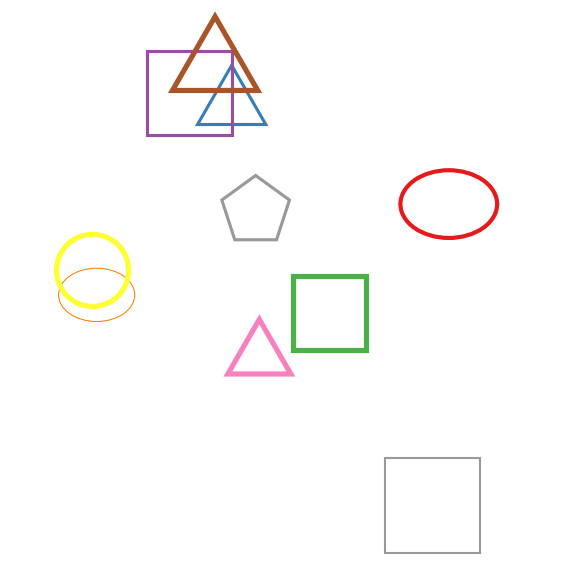[{"shape": "oval", "thickness": 2, "radius": 0.42, "center": [0.777, 0.646]}, {"shape": "triangle", "thickness": 1.5, "radius": 0.34, "center": [0.401, 0.818]}, {"shape": "square", "thickness": 2.5, "radius": 0.32, "center": [0.571, 0.457]}, {"shape": "square", "thickness": 1.5, "radius": 0.37, "center": [0.328, 0.838]}, {"shape": "oval", "thickness": 0.5, "radius": 0.33, "center": [0.167, 0.489]}, {"shape": "circle", "thickness": 2.5, "radius": 0.31, "center": [0.16, 0.531]}, {"shape": "triangle", "thickness": 2.5, "radius": 0.43, "center": [0.372, 0.885]}, {"shape": "triangle", "thickness": 2.5, "radius": 0.31, "center": [0.449, 0.383]}, {"shape": "square", "thickness": 1, "radius": 0.41, "center": [0.749, 0.123]}, {"shape": "pentagon", "thickness": 1.5, "radius": 0.31, "center": [0.443, 0.634]}]